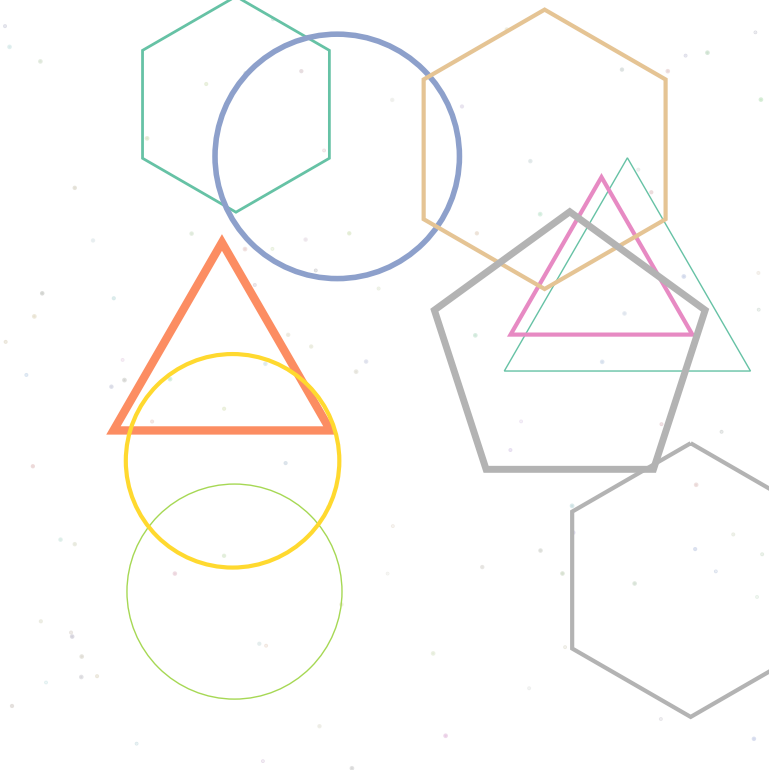[{"shape": "hexagon", "thickness": 1, "radius": 0.7, "center": [0.306, 0.865]}, {"shape": "triangle", "thickness": 0.5, "radius": 0.92, "center": [0.815, 0.61]}, {"shape": "triangle", "thickness": 3, "radius": 0.81, "center": [0.288, 0.522]}, {"shape": "circle", "thickness": 2, "radius": 0.79, "center": [0.438, 0.797]}, {"shape": "triangle", "thickness": 1.5, "radius": 0.68, "center": [0.781, 0.634]}, {"shape": "circle", "thickness": 0.5, "radius": 0.7, "center": [0.305, 0.232]}, {"shape": "circle", "thickness": 1.5, "radius": 0.69, "center": [0.302, 0.402]}, {"shape": "hexagon", "thickness": 1.5, "radius": 0.91, "center": [0.707, 0.806]}, {"shape": "hexagon", "thickness": 1.5, "radius": 0.89, "center": [0.897, 0.247]}, {"shape": "pentagon", "thickness": 2.5, "radius": 0.92, "center": [0.74, 0.54]}]